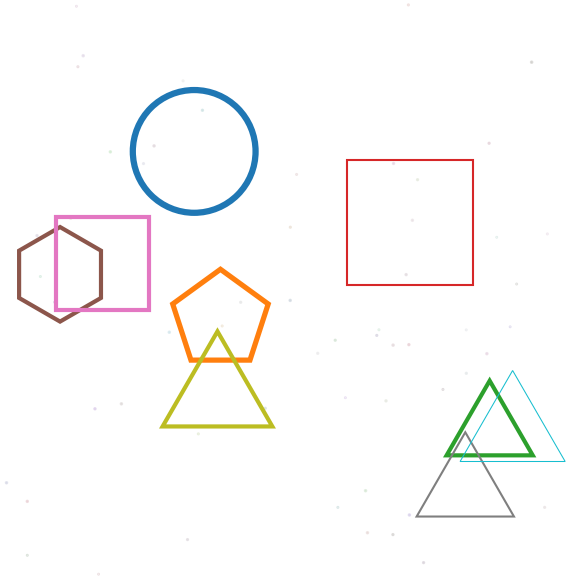[{"shape": "circle", "thickness": 3, "radius": 0.53, "center": [0.336, 0.737]}, {"shape": "pentagon", "thickness": 2.5, "radius": 0.43, "center": [0.382, 0.446]}, {"shape": "triangle", "thickness": 2, "radius": 0.43, "center": [0.848, 0.254]}, {"shape": "square", "thickness": 1, "radius": 0.54, "center": [0.71, 0.614]}, {"shape": "hexagon", "thickness": 2, "radius": 0.41, "center": [0.104, 0.524]}, {"shape": "square", "thickness": 2, "radius": 0.4, "center": [0.178, 0.543]}, {"shape": "triangle", "thickness": 1, "radius": 0.49, "center": [0.806, 0.153]}, {"shape": "triangle", "thickness": 2, "radius": 0.55, "center": [0.377, 0.316]}, {"shape": "triangle", "thickness": 0.5, "radius": 0.53, "center": [0.888, 0.253]}]